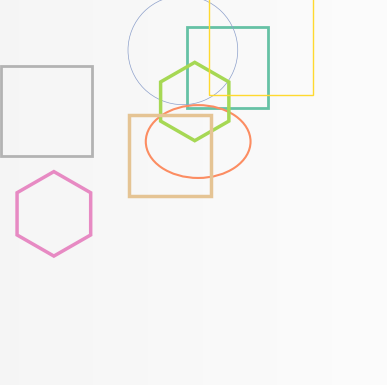[{"shape": "square", "thickness": 2, "radius": 0.52, "center": [0.588, 0.824]}, {"shape": "oval", "thickness": 1.5, "radius": 0.68, "center": [0.511, 0.632]}, {"shape": "circle", "thickness": 0.5, "radius": 0.71, "center": [0.472, 0.87]}, {"shape": "hexagon", "thickness": 2.5, "radius": 0.55, "center": [0.139, 0.445]}, {"shape": "hexagon", "thickness": 2.5, "radius": 0.51, "center": [0.503, 0.736]}, {"shape": "square", "thickness": 1, "radius": 0.67, "center": [0.673, 0.887]}, {"shape": "square", "thickness": 2.5, "radius": 0.53, "center": [0.438, 0.596]}, {"shape": "square", "thickness": 2, "radius": 0.59, "center": [0.119, 0.712]}]